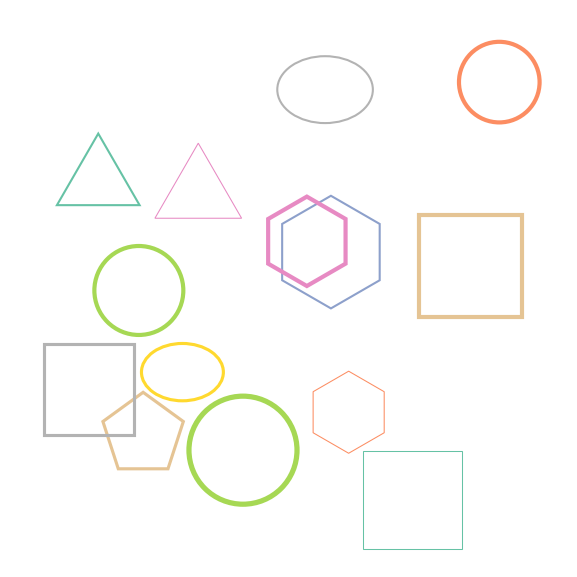[{"shape": "triangle", "thickness": 1, "radius": 0.41, "center": [0.17, 0.685]}, {"shape": "square", "thickness": 0.5, "radius": 0.43, "center": [0.714, 0.134]}, {"shape": "hexagon", "thickness": 0.5, "radius": 0.36, "center": [0.604, 0.285]}, {"shape": "circle", "thickness": 2, "radius": 0.35, "center": [0.865, 0.857]}, {"shape": "hexagon", "thickness": 1, "radius": 0.49, "center": [0.573, 0.563]}, {"shape": "triangle", "thickness": 0.5, "radius": 0.43, "center": [0.343, 0.665]}, {"shape": "hexagon", "thickness": 2, "radius": 0.39, "center": [0.531, 0.581]}, {"shape": "circle", "thickness": 2, "radius": 0.39, "center": [0.24, 0.496]}, {"shape": "circle", "thickness": 2.5, "radius": 0.47, "center": [0.421, 0.22]}, {"shape": "oval", "thickness": 1.5, "radius": 0.35, "center": [0.316, 0.355]}, {"shape": "pentagon", "thickness": 1.5, "radius": 0.37, "center": [0.248, 0.247]}, {"shape": "square", "thickness": 2, "radius": 0.44, "center": [0.815, 0.539]}, {"shape": "square", "thickness": 1.5, "radius": 0.39, "center": [0.154, 0.324]}, {"shape": "oval", "thickness": 1, "radius": 0.41, "center": [0.563, 0.844]}]